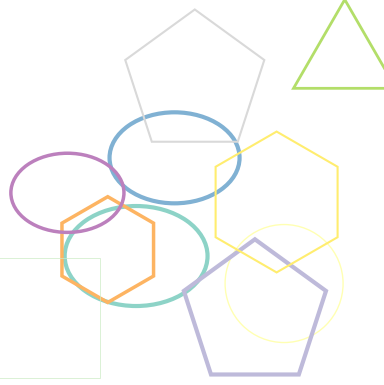[{"shape": "oval", "thickness": 3, "radius": 0.93, "center": [0.354, 0.335]}, {"shape": "circle", "thickness": 1, "radius": 0.77, "center": [0.738, 0.264]}, {"shape": "pentagon", "thickness": 3, "radius": 0.97, "center": [0.662, 0.184]}, {"shape": "oval", "thickness": 3, "radius": 0.84, "center": [0.453, 0.59]}, {"shape": "hexagon", "thickness": 2.5, "radius": 0.69, "center": [0.28, 0.352]}, {"shape": "triangle", "thickness": 2, "radius": 0.77, "center": [0.895, 0.847]}, {"shape": "pentagon", "thickness": 1.5, "radius": 0.95, "center": [0.506, 0.785]}, {"shape": "oval", "thickness": 2.5, "radius": 0.73, "center": [0.175, 0.499]}, {"shape": "square", "thickness": 0.5, "radius": 0.78, "center": [0.104, 0.174]}, {"shape": "hexagon", "thickness": 1.5, "radius": 0.91, "center": [0.718, 0.475]}]